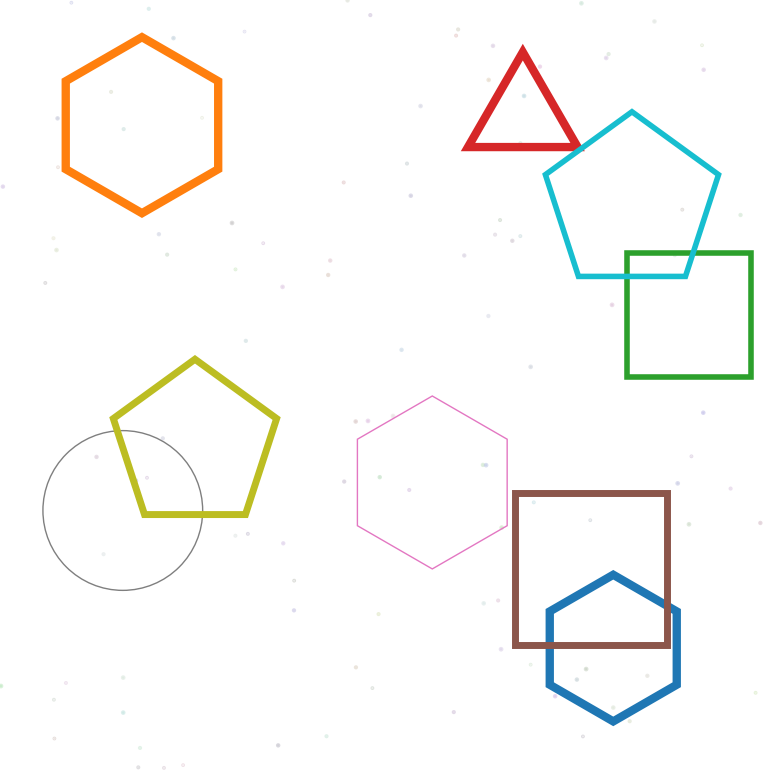[{"shape": "hexagon", "thickness": 3, "radius": 0.48, "center": [0.796, 0.158]}, {"shape": "hexagon", "thickness": 3, "radius": 0.57, "center": [0.184, 0.837]}, {"shape": "square", "thickness": 2, "radius": 0.4, "center": [0.895, 0.591]}, {"shape": "triangle", "thickness": 3, "radius": 0.41, "center": [0.679, 0.85]}, {"shape": "square", "thickness": 2.5, "radius": 0.49, "center": [0.767, 0.261]}, {"shape": "hexagon", "thickness": 0.5, "radius": 0.56, "center": [0.561, 0.373]}, {"shape": "circle", "thickness": 0.5, "radius": 0.52, "center": [0.159, 0.337]}, {"shape": "pentagon", "thickness": 2.5, "radius": 0.56, "center": [0.253, 0.422]}, {"shape": "pentagon", "thickness": 2, "radius": 0.59, "center": [0.821, 0.737]}]